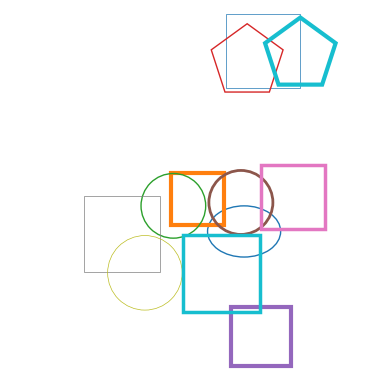[{"shape": "square", "thickness": 0.5, "radius": 0.48, "center": [0.683, 0.868]}, {"shape": "oval", "thickness": 1, "radius": 0.47, "center": [0.634, 0.399]}, {"shape": "square", "thickness": 3, "radius": 0.34, "center": [0.513, 0.483]}, {"shape": "circle", "thickness": 1, "radius": 0.42, "center": [0.45, 0.465]}, {"shape": "pentagon", "thickness": 1, "radius": 0.49, "center": [0.642, 0.84]}, {"shape": "square", "thickness": 3, "radius": 0.39, "center": [0.679, 0.126]}, {"shape": "circle", "thickness": 2, "radius": 0.42, "center": [0.626, 0.474]}, {"shape": "square", "thickness": 2.5, "radius": 0.41, "center": [0.762, 0.488]}, {"shape": "square", "thickness": 0.5, "radius": 0.49, "center": [0.316, 0.393]}, {"shape": "circle", "thickness": 0.5, "radius": 0.48, "center": [0.376, 0.291]}, {"shape": "square", "thickness": 2.5, "radius": 0.5, "center": [0.576, 0.29]}, {"shape": "pentagon", "thickness": 3, "radius": 0.48, "center": [0.78, 0.858]}]